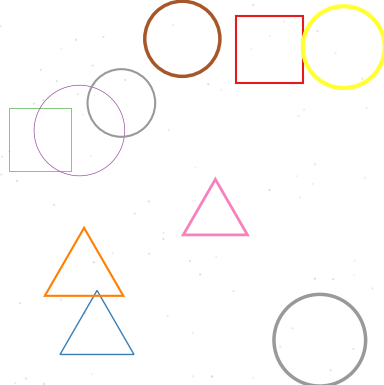[{"shape": "square", "thickness": 1.5, "radius": 0.43, "center": [0.7, 0.872]}, {"shape": "triangle", "thickness": 1, "radius": 0.55, "center": [0.252, 0.135]}, {"shape": "square", "thickness": 0.5, "radius": 0.41, "center": [0.104, 0.637]}, {"shape": "circle", "thickness": 0.5, "radius": 0.59, "center": [0.206, 0.661]}, {"shape": "triangle", "thickness": 1.5, "radius": 0.59, "center": [0.218, 0.291]}, {"shape": "circle", "thickness": 3, "radius": 0.53, "center": [0.893, 0.877]}, {"shape": "circle", "thickness": 2.5, "radius": 0.49, "center": [0.474, 0.899]}, {"shape": "triangle", "thickness": 2, "radius": 0.48, "center": [0.559, 0.438]}, {"shape": "circle", "thickness": 2.5, "radius": 0.6, "center": [0.831, 0.116]}, {"shape": "circle", "thickness": 1.5, "radius": 0.44, "center": [0.315, 0.732]}]